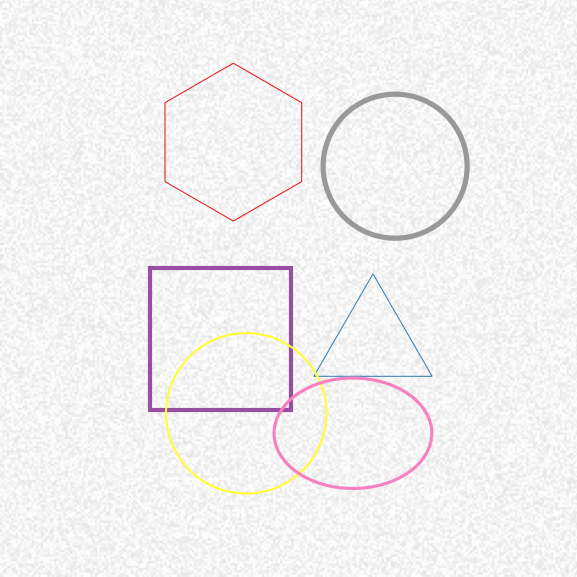[{"shape": "hexagon", "thickness": 0.5, "radius": 0.68, "center": [0.404, 0.753]}, {"shape": "triangle", "thickness": 0.5, "radius": 0.59, "center": [0.646, 0.407]}, {"shape": "square", "thickness": 2, "radius": 0.61, "center": [0.382, 0.413]}, {"shape": "circle", "thickness": 1, "radius": 0.69, "center": [0.426, 0.283]}, {"shape": "oval", "thickness": 1.5, "radius": 0.68, "center": [0.611, 0.249]}, {"shape": "circle", "thickness": 2.5, "radius": 0.62, "center": [0.684, 0.711]}]